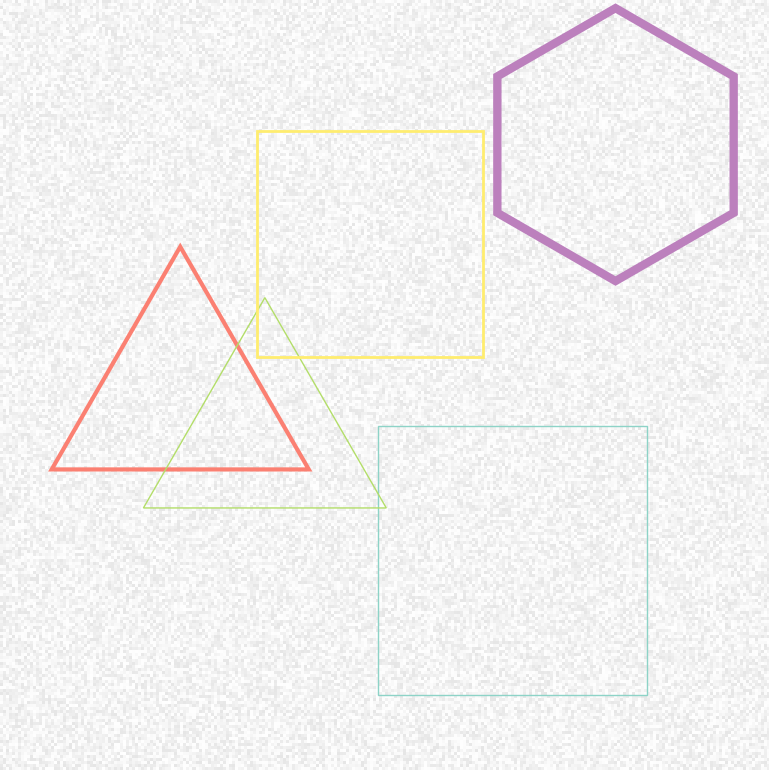[{"shape": "square", "thickness": 0.5, "radius": 0.87, "center": [0.666, 0.272]}, {"shape": "triangle", "thickness": 1.5, "radius": 0.96, "center": [0.234, 0.487]}, {"shape": "triangle", "thickness": 0.5, "radius": 0.91, "center": [0.344, 0.431]}, {"shape": "hexagon", "thickness": 3, "radius": 0.89, "center": [0.799, 0.812]}, {"shape": "square", "thickness": 1, "radius": 0.73, "center": [0.481, 0.683]}]